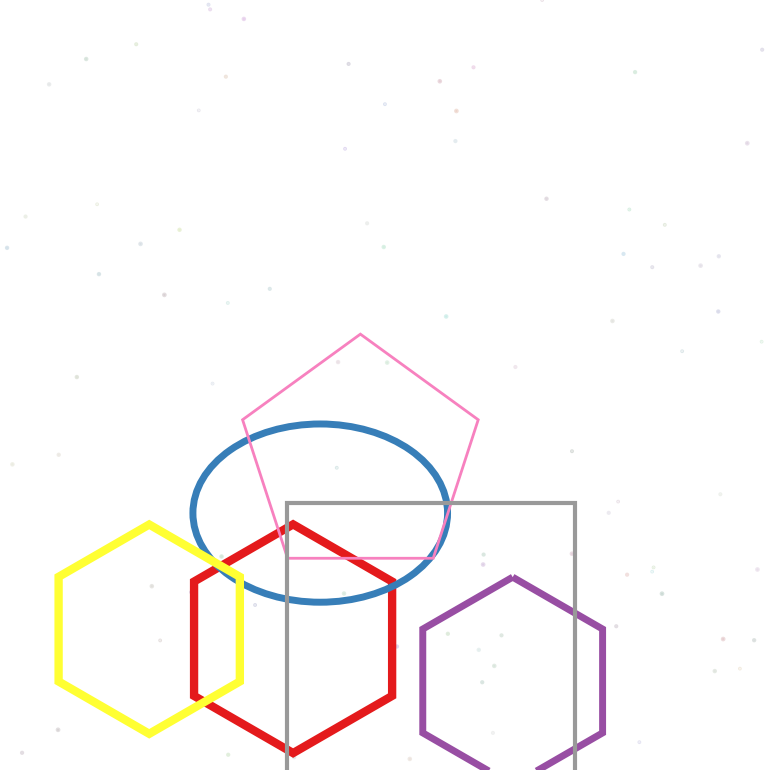[{"shape": "hexagon", "thickness": 3, "radius": 0.74, "center": [0.381, 0.17]}, {"shape": "oval", "thickness": 2.5, "radius": 0.83, "center": [0.416, 0.334]}, {"shape": "hexagon", "thickness": 2.5, "radius": 0.67, "center": [0.666, 0.116]}, {"shape": "hexagon", "thickness": 3, "radius": 0.68, "center": [0.194, 0.183]}, {"shape": "pentagon", "thickness": 1, "radius": 0.8, "center": [0.468, 0.405]}, {"shape": "square", "thickness": 1.5, "radius": 0.94, "center": [0.56, 0.16]}]